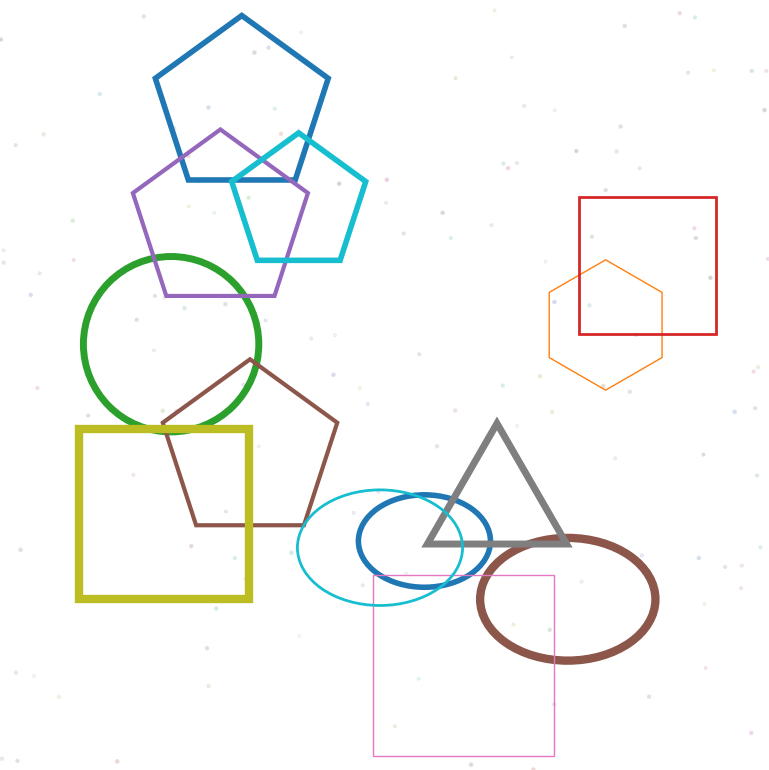[{"shape": "pentagon", "thickness": 2, "radius": 0.59, "center": [0.314, 0.862]}, {"shape": "oval", "thickness": 2, "radius": 0.43, "center": [0.551, 0.297]}, {"shape": "hexagon", "thickness": 0.5, "radius": 0.42, "center": [0.787, 0.578]}, {"shape": "circle", "thickness": 2.5, "radius": 0.57, "center": [0.222, 0.553]}, {"shape": "square", "thickness": 1, "radius": 0.45, "center": [0.841, 0.655]}, {"shape": "pentagon", "thickness": 1.5, "radius": 0.6, "center": [0.286, 0.712]}, {"shape": "pentagon", "thickness": 1.5, "radius": 0.6, "center": [0.325, 0.414]}, {"shape": "oval", "thickness": 3, "radius": 0.57, "center": [0.737, 0.222]}, {"shape": "square", "thickness": 0.5, "radius": 0.59, "center": [0.602, 0.136]}, {"shape": "triangle", "thickness": 2.5, "radius": 0.52, "center": [0.645, 0.346]}, {"shape": "square", "thickness": 3, "radius": 0.55, "center": [0.213, 0.332]}, {"shape": "pentagon", "thickness": 2, "radius": 0.46, "center": [0.388, 0.736]}, {"shape": "oval", "thickness": 1, "radius": 0.54, "center": [0.493, 0.289]}]